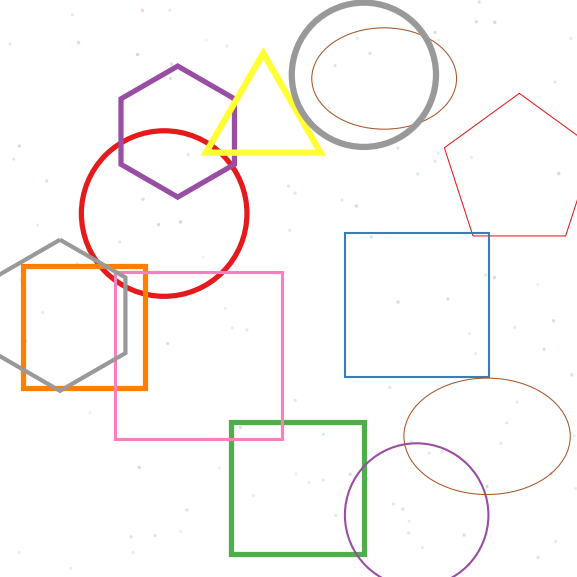[{"shape": "circle", "thickness": 2.5, "radius": 0.72, "center": [0.284, 0.629]}, {"shape": "pentagon", "thickness": 0.5, "radius": 0.68, "center": [0.899, 0.701]}, {"shape": "square", "thickness": 1, "radius": 0.62, "center": [0.722, 0.471]}, {"shape": "square", "thickness": 2.5, "radius": 0.57, "center": [0.515, 0.154]}, {"shape": "circle", "thickness": 1, "radius": 0.62, "center": [0.721, 0.107]}, {"shape": "hexagon", "thickness": 2.5, "radius": 0.57, "center": [0.308, 0.771]}, {"shape": "square", "thickness": 2.5, "radius": 0.53, "center": [0.146, 0.433]}, {"shape": "triangle", "thickness": 3, "radius": 0.57, "center": [0.456, 0.792]}, {"shape": "oval", "thickness": 0.5, "radius": 0.72, "center": [0.843, 0.244]}, {"shape": "oval", "thickness": 0.5, "radius": 0.63, "center": [0.665, 0.863]}, {"shape": "square", "thickness": 1.5, "radius": 0.72, "center": [0.344, 0.383]}, {"shape": "hexagon", "thickness": 2, "radius": 0.65, "center": [0.104, 0.453]}, {"shape": "circle", "thickness": 3, "radius": 0.62, "center": [0.63, 0.87]}]